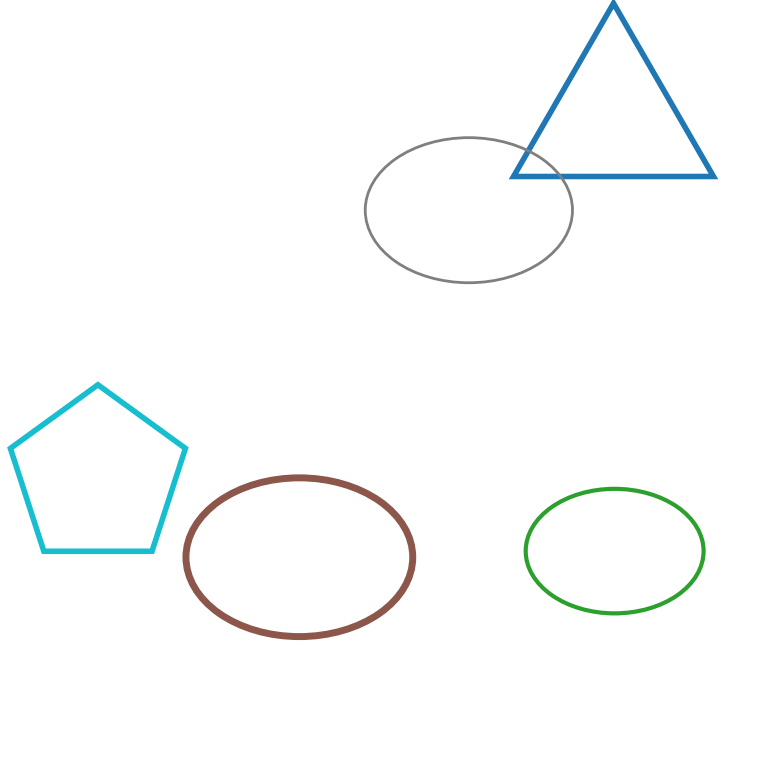[{"shape": "triangle", "thickness": 2, "radius": 0.75, "center": [0.797, 0.846]}, {"shape": "oval", "thickness": 1.5, "radius": 0.58, "center": [0.798, 0.284]}, {"shape": "oval", "thickness": 2.5, "radius": 0.74, "center": [0.389, 0.276]}, {"shape": "oval", "thickness": 1, "radius": 0.67, "center": [0.609, 0.727]}, {"shape": "pentagon", "thickness": 2, "radius": 0.6, "center": [0.127, 0.381]}]